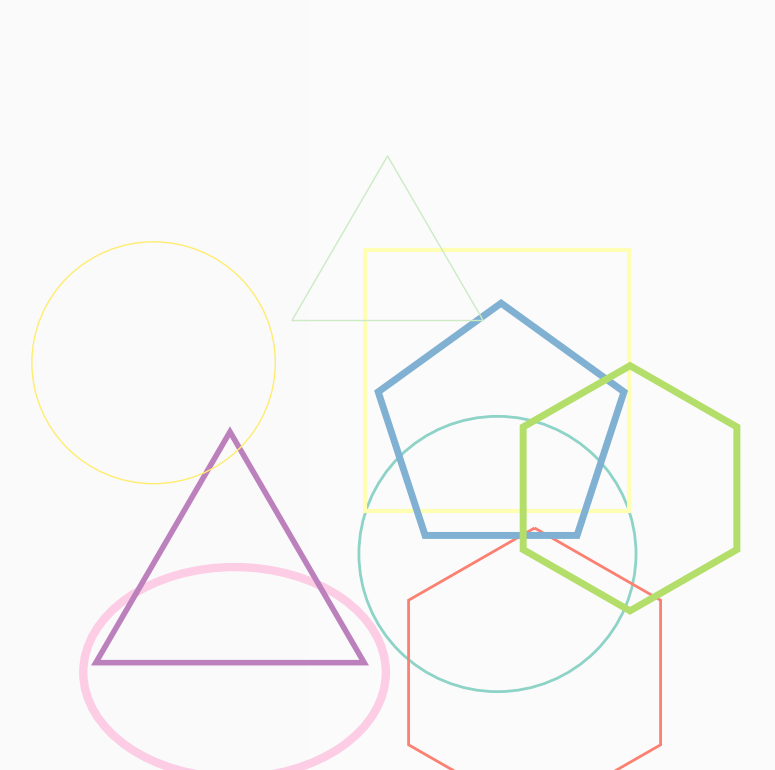[{"shape": "circle", "thickness": 1, "radius": 0.89, "center": [0.642, 0.281]}, {"shape": "square", "thickness": 1.5, "radius": 0.85, "center": [0.641, 0.506]}, {"shape": "hexagon", "thickness": 1, "radius": 0.94, "center": [0.69, 0.127]}, {"shape": "pentagon", "thickness": 2.5, "radius": 0.83, "center": [0.647, 0.44]}, {"shape": "hexagon", "thickness": 2.5, "radius": 0.8, "center": [0.813, 0.366]}, {"shape": "oval", "thickness": 3, "radius": 0.98, "center": [0.303, 0.127]}, {"shape": "triangle", "thickness": 2, "radius": 1.0, "center": [0.297, 0.239]}, {"shape": "triangle", "thickness": 0.5, "radius": 0.71, "center": [0.5, 0.655]}, {"shape": "circle", "thickness": 0.5, "radius": 0.79, "center": [0.198, 0.529]}]